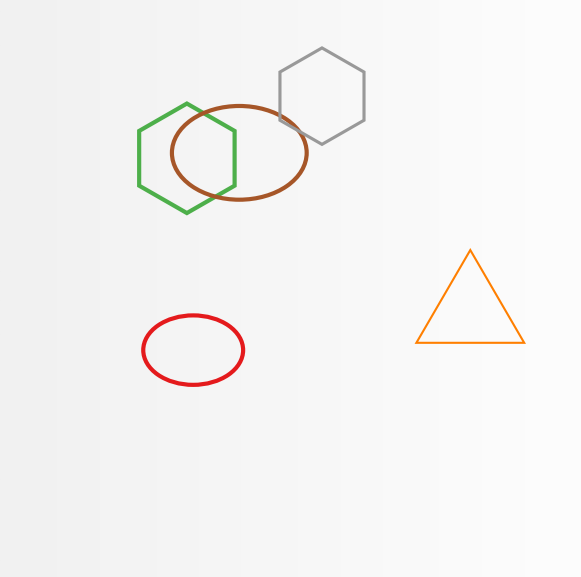[{"shape": "oval", "thickness": 2, "radius": 0.43, "center": [0.332, 0.393]}, {"shape": "hexagon", "thickness": 2, "radius": 0.47, "center": [0.322, 0.725]}, {"shape": "triangle", "thickness": 1, "radius": 0.54, "center": [0.809, 0.459]}, {"shape": "oval", "thickness": 2, "radius": 0.58, "center": [0.412, 0.734]}, {"shape": "hexagon", "thickness": 1.5, "radius": 0.42, "center": [0.554, 0.833]}]